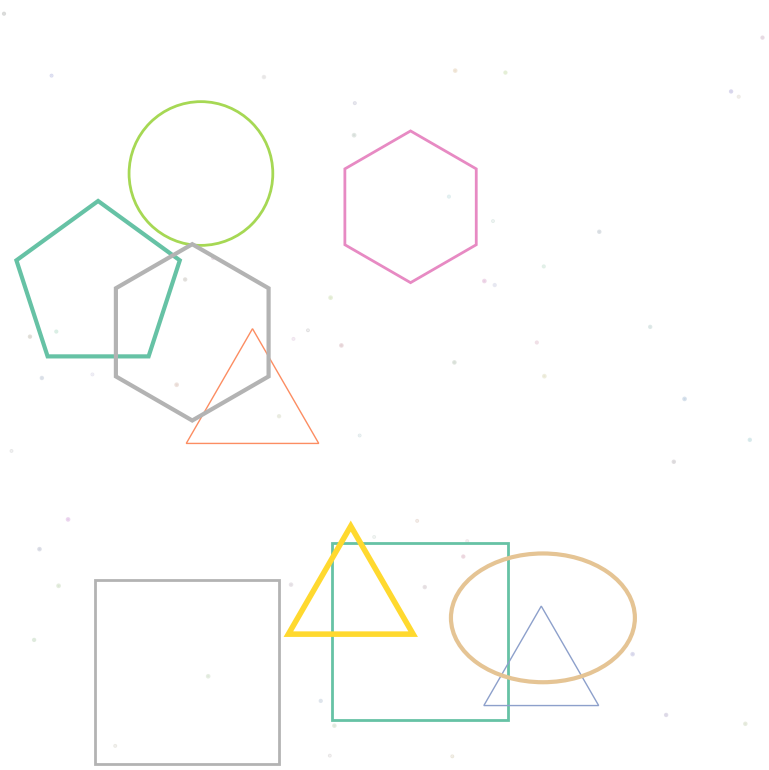[{"shape": "pentagon", "thickness": 1.5, "radius": 0.56, "center": [0.127, 0.627]}, {"shape": "square", "thickness": 1, "radius": 0.57, "center": [0.545, 0.18]}, {"shape": "triangle", "thickness": 0.5, "radius": 0.5, "center": [0.328, 0.474]}, {"shape": "triangle", "thickness": 0.5, "radius": 0.43, "center": [0.703, 0.127]}, {"shape": "hexagon", "thickness": 1, "radius": 0.49, "center": [0.533, 0.731]}, {"shape": "circle", "thickness": 1, "radius": 0.47, "center": [0.261, 0.775]}, {"shape": "triangle", "thickness": 2, "radius": 0.47, "center": [0.456, 0.223]}, {"shape": "oval", "thickness": 1.5, "radius": 0.6, "center": [0.705, 0.198]}, {"shape": "hexagon", "thickness": 1.5, "radius": 0.57, "center": [0.25, 0.568]}, {"shape": "square", "thickness": 1, "radius": 0.6, "center": [0.243, 0.127]}]